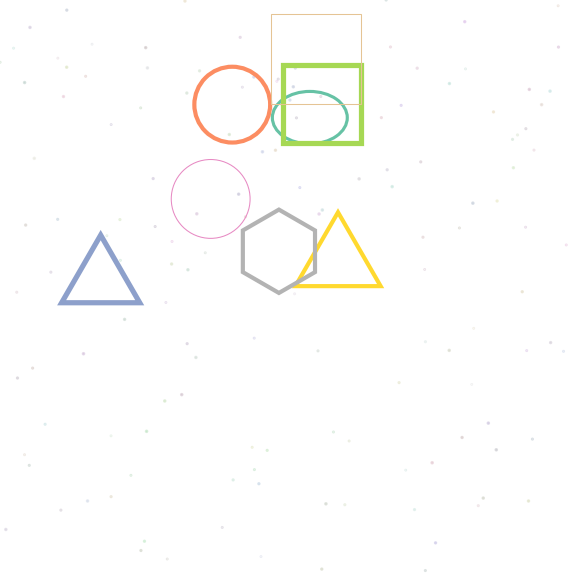[{"shape": "oval", "thickness": 1.5, "radius": 0.32, "center": [0.536, 0.795]}, {"shape": "circle", "thickness": 2, "radius": 0.33, "center": [0.402, 0.818]}, {"shape": "triangle", "thickness": 2.5, "radius": 0.39, "center": [0.174, 0.514]}, {"shape": "circle", "thickness": 0.5, "radius": 0.34, "center": [0.365, 0.655]}, {"shape": "square", "thickness": 2.5, "radius": 0.34, "center": [0.558, 0.82]}, {"shape": "triangle", "thickness": 2, "radius": 0.43, "center": [0.585, 0.546]}, {"shape": "square", "thickness": 0.5, "radius": 0.39, "center": [0.547, 0.897]}, {"shape": "hexagon", "thickness": 2, "radius": 0.36, "center": [0.483, 0.564]}]